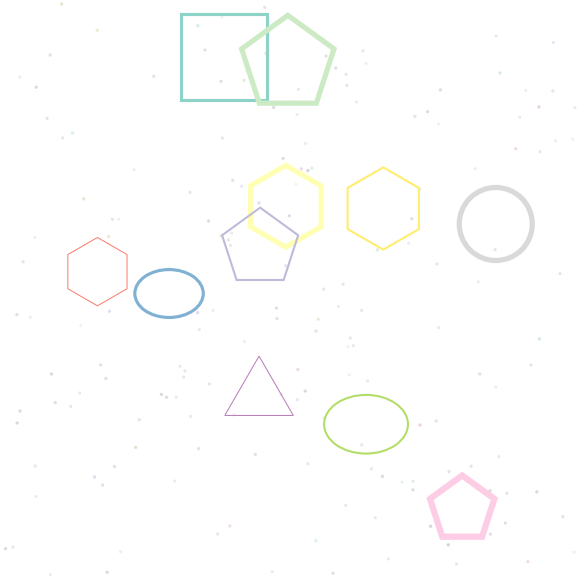[{"shape": "square", "thickness": 1.5, "radius": 0.37, "center": [0.387, 0.9]}, {"shape": "hexagon", "thickness": 2.5, "radius": 0.35, "center": [0.495, 0.642]}, {"shape": "pentagon", "thickness": 1, "radius": 0.35, "center": [0.45, 0.57]}, {"shape": "hexagon", "thickness": 0.5, "radius": 0.3, "center": [0.169, 0.529]}, {"shape": "oval", "thickness": 1.5, "radius": 0.3, "center": [0.293, 0.491]}, {"shape": "oval", "thickness": 1, "radius": 0.36, "center": [0.634, 0.265]}, {"shape": "pentagon", "thickness": 3, "radius": 0.29, "center": [0.8, 0.117]}, {"shape": "circle", "thickness": 2.5, "radius": 0.32, "center": [0.858, 0.611]}, {"shape": "triangle", "thickness": 0.5, "radius": 0.34, "center": [0.449, 0.314]}, {"shape": "pentagon", "thickness": 2.5, "radius": 0.42, "center": [0.498, 0.888]}, {"shape": "hexagon", "thickness": 1, "radius": 0.36, "center": [0.664, 0.638]}]